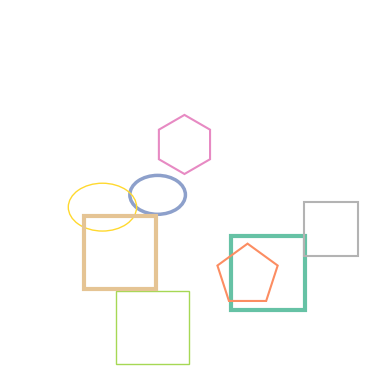[{"shape": "square", "thickness": 3, "radius": 0.48, "center": [0.696, 0.291]}, {"shape": "pentagon", "thickness": 1.5, "radius": 0.41, "center": [0.643, 0.285]}, {"shape": "oval", "thickness": 2.5, "radius": 0.36, "center": [0.409, 0.494]}, {"shape": "hexagon", "thickness": 1.5, "radius": 0.38, "center": [0.479, 0.625]}, {"shape": "square", "thickness": 1, "radius": 0.48, "center": [0.396, 0.149]}, {"shape": "oval", "thickness": 1, "radius": 0.44, "center": [0.266, 0.462]}, {"shape": "square", "thickness": 3, "radius": 0.47, "center": [0.312, 0.344]}, {"shape": "square", "thickness": 1.5, "radius": 0.35, "center": [0.859, 0.406]}]